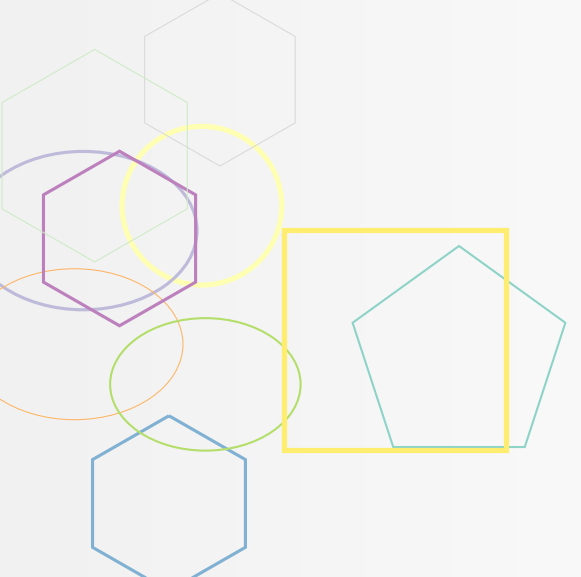[{"shape": "pentagon", "thickness": 1, "radius": 0.96, "center": [0.79, 0.381]}, {"shape": "circle", "thickness": 2.5, "radius": 0.69, "center": [0.347, 0.643]}, {"shape": "oval", "thickness": 1.5, "radius": 0.98, "center": [0.143, 0.6]}, {"shape": "hexagon", "thickness": 1.5, "radius": 0.76, "center": [0.291, 0.127]}, {"shape": "oval", "thickness": 0.5, "radius": 0.93, "center": [0.128, 0.403]}, {"shape": "oval", "thickness": 1, "radius": 0.82, "center": [0.353, 0.334]}, {"shape": "hexagon", "thickness": 0.5, "radius": 0.75, "center": [0.378, 0.861]}, {"shape": "hexagon", "thickness": 1.5, "radius": 0.76, "center": [0.206, 0.586]}, {"shape": "hexagon", "thickness": 0.5, "radius": 0.92, "center": [0.163, 0.73]}, {"shape": "square", "thickness": 2.5, "radius": 0.95, "center": [0.68, 0.41]}]